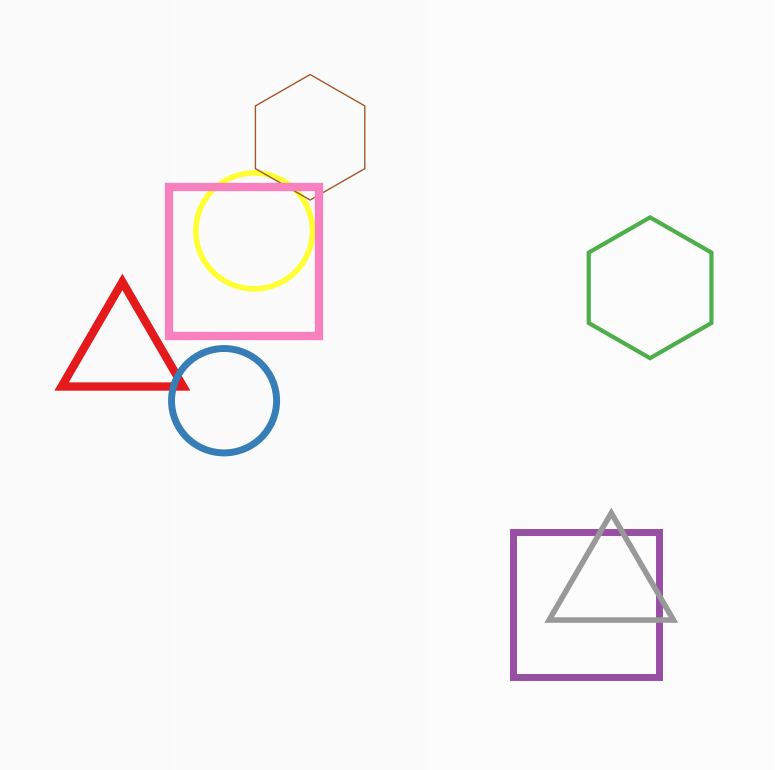[{"shape": "triangle", "thickness": 3, "radius": 0.45, "center": [0.158, 0.543]}, {"shape": "circle", "thickness": 2.5, "radius": 0.34, "center": [0.289, 0.48]}, {"shape": "hexagon", "thickness": 1.5, "radius": 0.46, "center": [0.839, 0.626]}, {"shape": "square", "thickness": 2.5, "radius": 0.47, "center": [0.756, 0.215]}, {"shape": "circle", "thickness": 2, "radius": 0.38, "center": [0.328, 0.7]}, {"shape": "hexagon", "thickness": 0.5, "radius": 0.41, "center": [0.4, 0.822]}, {"shape": "square", "thickness": 3, "radius": 0.48, "center": [0.315, 0.661]}, {"shape": "triangle", "thickness": 2, "radius": 0.46, "center": [0.789, 0.241]}]